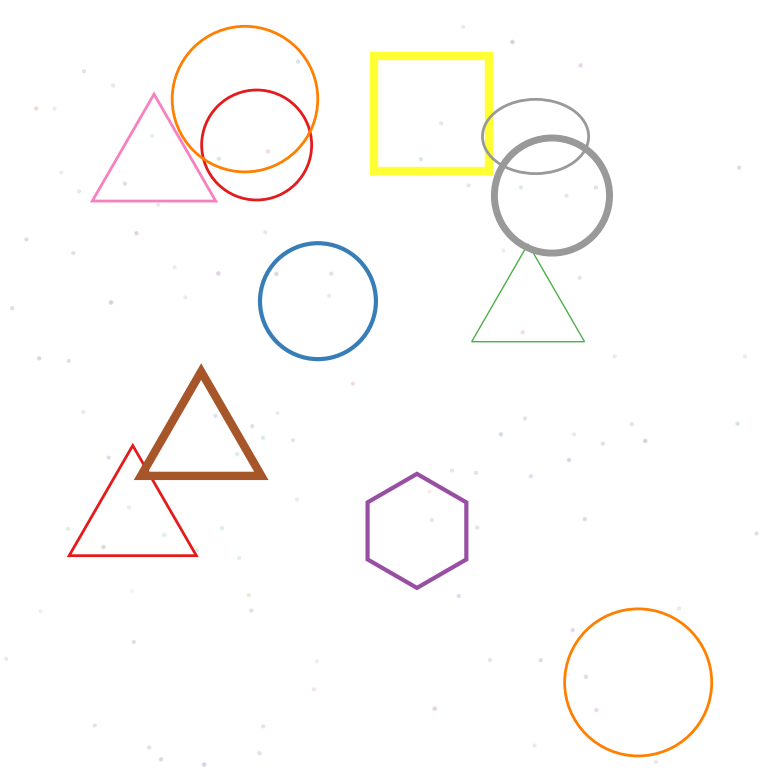[{"shape": "triangle", "thickness": 1, "radius": 0.48, "center": [0.172, 0.326]}, {"shape": "circle", "thickness": 1, "radius": 0.36, "center": [0.333, 0.812]}, {"shape": "circle", "thickness": 1.5, "radius": 0.38, "center": [0.413, 0.609]}, {"shape": "triangle", "thickness": 0.5, "radius": 0.42, "center": [0.686, 0.599]}, {"shape": "hexagon", "thickness": 1.5, "radius": 0.37, "center": [0.542, 0.311]}, {"shape": "circle", "thickness": 1, "radius": 0.48, "center": [0.829, 0.114]}, {"shape": "circle", "thickness": 1, "radius": 0.47, "center": [0.318, 0.871]}, {"shape": "square", "thickness": 3, "radius": 0.37, "center": [0.56, 0.853]}, {"shape": "triangle", "thickness": 3, "radius": 0.45, "center": [0.261, 0.427]}, {"shape": "triangle", "thickness": 1, "radius": 0.46, "center": [0.2, 0.785]}, {"shape": "circle", "thickness": 2.5, "radius": 0.37, "center": [0.717, 0.746]}, {"shape": "oval", "thickness": 1, "radius": 0.34, "center": [0.696, 0.823]}]